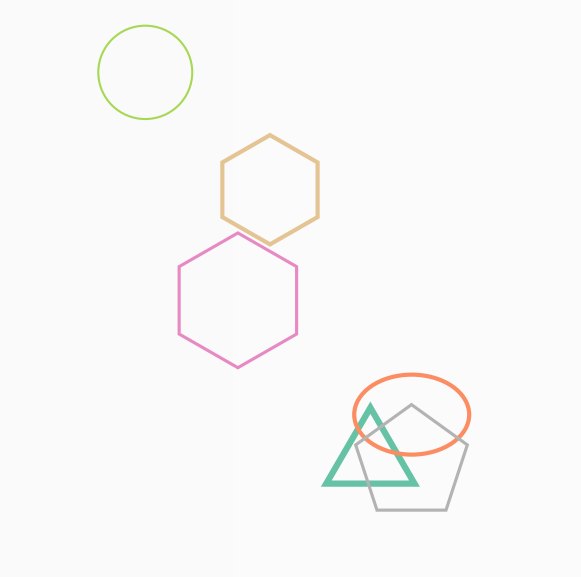[{"shape": "triangle", "thickness": 3, "radius": 0.44, "center": [0.637, 0.206]}, {"shape": "oval", "thickness": 2, "radius": 0.49, "center": [0.708, 0.281]}, {"shape": "hexagon", "thickness": 1.5, "radius": 0.58, "center": [0.409, 0.479]}, {"shape": "circle", "thickness": 1, "radius": 0.4, "center": [0.25, 0.874]}, {"shape": "hexagon", "thickness": 2, "radius": 0.47, "center": [0.464, 0.671]}, {"shape": "pentagon", "thickness": 1.5, "radius": 0.5, "center": [0.708, 0.197]}]